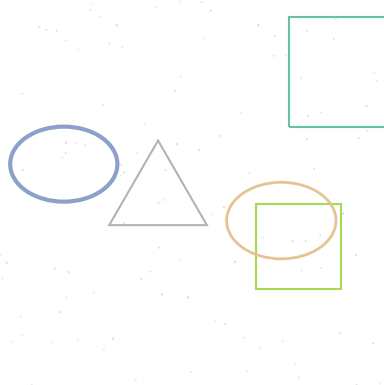[{"shape": "square", "thickness": 1.5, "radius": 0.71, "center": [0.893, 0.813]}, {"shape": "oval", "thickness": 3, "radius": 0.7, "center": [0.166, 0.574]}, {"shape": "square", "thickness": 1.5, "radius": 0.55, "center": [0.775, 0.359]}, {"shape": "oval", "thickness": 2, "radius": 0.71, "center": [0.731, 0.427]}, {"shape": "triangle", "thickness": 1.5, "radius": 0.73, "center": [0.411, 0.488]}]